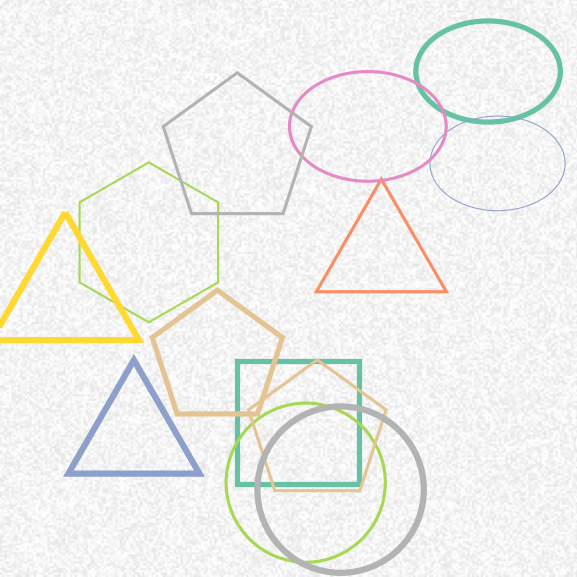[{"shape": "square", "thickness": 2.5, "radius": 0.53, "center": [0.517, 0.268]}, {"shape": "oval", "thickness": 2.5, "radius": 0.63, "center": [0.845, 0.875]}, {"shape": "triangle", "thickness": 1.5, "radius": 0.65, "center": [0.66, 0.559]}, {"shape": "triangle", "thickness": 3, "radius": 0.66, "center": [0.232, 0.245]}, {"shape": "oval", "thickness": 0.5, "radius": 0.59, "center": [0.862, 0.716]}, {"shape": "oval", "thickness": 1.5, "radius": 0.68, "center": [0.637, 0.78]}, {"shape": "circle", "thickness": 1.5, "radius": 0.69, "center": [0.529, 0.163]}, {"shape": "hexagon", "thickness": 1, "radius": 0.69, "center": [0.258, 0.579]}, {"shape": "triangle", "thickness": 3, "radius": 0.74, "center": [0.113, 0.484]}, {"shape": "pentagon", "thickness": 2.5, "radius": 0.59, "center": [0.376, 0.378]}, {"shape": "pentagon", "thickness": 1.5, "radius": 0.63, "center": [0.55, 0.251]}, {"shape": "circle", "thickness": 3, "radius": 0.72, "center": [0.59, 0.151]}, {"shape": "pentagon", "thickness": 1.5, "radius": 0.67, "center": [0.411, 0.738]}]